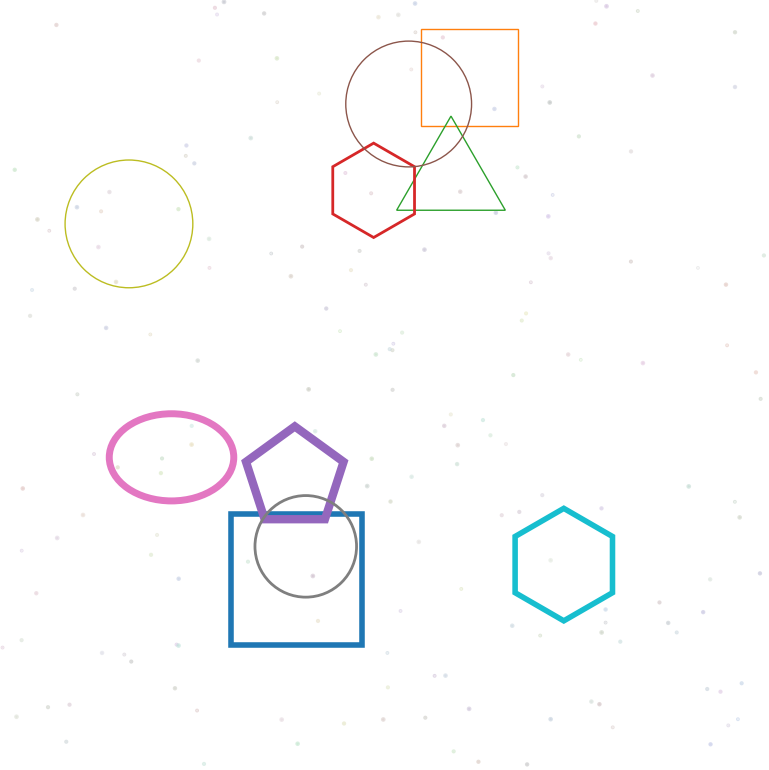[{"shape": "square", "thickness": 2, "radius": 0.43, "center": [0.385, 0.248]}, {"shape": "square", "thickness": 0.5, "radius": 0.31, "center": [0.61, 0.9]}, {"shape": "triangle", "thickness": 0.5, "radius": 0.41, "center": [0.586, 0.768]}, {"shape": "hexagon", "thickness": 1, "radius": 0.31, "center": [0.485, 0.753]}, {"shape": "pentagon", "thickness": 3, "radius": 0.33, "center": [0.383, 0.38]}, {"shape": "circle", "thickness": 0.5, "radius": 0.41, "center": [0.531, 0.865]}, {"shape": "oval", "thickness": 2.5, "radius": 0.4, "center": [0.223, 0.406]}, {"shape": "circle", "thickness": 1, "radius": 0.33, "center": [0.397, 0.29]}, {"shape": "circle", "thickness": 0.5, "radius": 0.41, "center": [0.167, 0.709]}, {"shape": "hexagon", "thickness": 2, "radius": 0.37, "center": [0.732, 0.267]}]